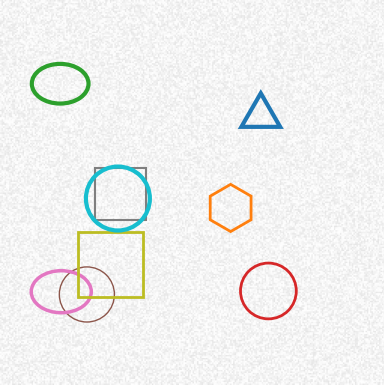[{"shape": "triangle", "thickness": 3, "radius": 0.29, "center": [0.677, 0.7]}, {"shape": "hexagon", "thickness": 2, "radius": 0.31, "center": [0.599, 0.46]}, {"shape": "oval", "thickness": 3, "radius": 0.37, "center": [0.156, 0.783]}, {"shape": "circle", "thickness": 2, "radius": 0.36, "center": [0.697, 0.244]}, {"shape": "circle", "thickness": 1, "radius": 0.36, "center": [0.226, 0.235]}, {"shape": "oval", "thickness": 2.5, "radius": 0.39, "center": [0.159, 0.242]}, {"shape": "square", "thickness": 1.5, "radius": 0.33, "center": [0.313, 0.496]}, {"shape": "square", "thickness": 2, "radius": 0.42, "center": [0.287, 0.313]}, {"shape": "circle", "thickness": 3, "radius": 0.42, "center": [0.306, 0.484]}]